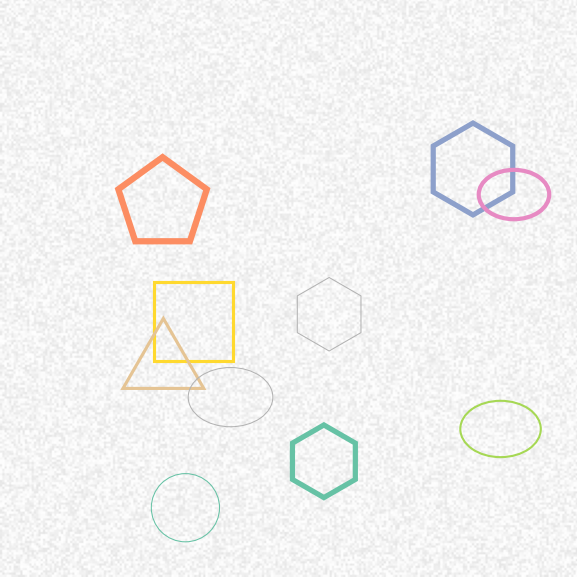[{"shape": "circle", "thickness": 0.5, "radius": 0.3, "center": [0.321, 0.12]}, {"shape": "hexagon", "thickness": 2.5, "radius": 0.31, "center": [0.561, 0.2]}, {"shape": "pentagon", "thickness": 3, "radius": 0.4, "center": [0.282, 0.646]}, {"shape": "hexagon", "thickness": 2.5, "radius": 0.4, "center": [0.819, 0.706]}, {"shape": "oval", "thickness": 2, "radius": 0.31, "center": [0.89, 0.662]}, {"shape": "oval", "thickness": 1, "radius": 0.35, "center": [0.867, 0.256]}, {"shape": "square", "thickness": 1.5, "radius": 0.34, "center": [0.335, 0.442]}, {"shape": "triangle", "thickness": 1.5, "radius": 0.4, "center": [0.283, 0.367]}, {"shape": "hexagon", "thickness": 0.5, "radius": 0.32, "center": [0.57, 0.455]}, {"shape": "oval", "thickness": 0.5, "radius": 0.37, "center": [0.399, 0.311]}]